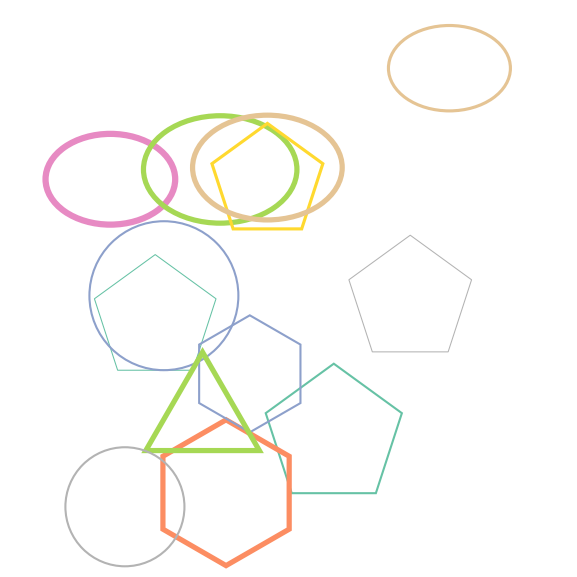[{"shape": "pentagon", "thickness": 1, "radius": 0.62, "center": [0.578, 0.245]}, {"shape": "pentagon", "thickness": 0.5, "radius": 0.55, "center": [0.269, 0.448]}, {"shape": "hexagon", "thickness": 2.5, "radius": 0.63, "center": [0.391, 0.146]}, {"shape": "hexagon", "thickness": 1, "radius": 0.51, "center": [0.433, 0.352]}, {"shape": "circle", "thickness": 1, "radius": 0.64, "center": [0.284, 0.487]}, {"shape": "oval", "thickness": 3, "radius": 0.56, "center": [0.191, 0.689]}, {"shape": "oval", "thickness": 2.5, "radius": 0.66, "center": [0.381, 0.706]}, {"shape": "triangle", "thickness": 2.5, "radius": 0.57, "center": [0.351, 0.276]}, {"shape": "pentagon", "thickness": 1.5, "radius": 0.5, "center": [0.463, 0.684]}, {"shape": "oval", "thickness": 2.5, "radius": 0.65, "center": [0.463, 0.709]}, {"shape": "oval", "thickness": 1.5, "radius": 0.53, "center": [0.778, 0.881]}, {"shape": "pentagon", "thickness": 0.5, "radius": 0.56, "center": [0.71, 0.48]}, {"shape": "circle", "thickness": 1, "radius": 0.52, "center": [0.216, 0.122]}]